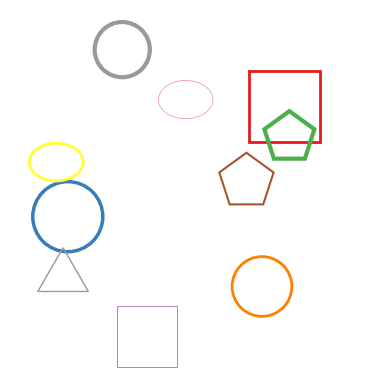[{"shape": "square", "thickness": 2, "radius": 0.46, "center": [0.74, 0.724]}, {"shape": "circle", "thickness": 2.5, "radius": 0.45, "center": [0.176, 0.437]}, {"shape": "pentagon", "thickness": 3, "radius": 0.34, "center": [0.752, 0.643]}, {"shape": "square", "thickness": 0.5, "radius": 0.39, "center": [0.383, 0.126]}, {"shape": "circle", "thickness": 2, "radius": 0.39, "center": [0.68, 0.256]}, {"shape": "oval", "thickness": 2, "radius": 0.35, "center": [0.146, 0.579]}, {"shape": "pentagon", "thickness": 1.5, "radius": 0.37, "center": [0.64, 0.529]}, {"shape": "oval", "thickness": 0.5, "radius": 0.35, "center": [0.482, 0.741]}, {"shape": "circle", "thickness": 3, "radius": 0.36, "center": [0.318, 0.871]}, {"shape": "triangle", "thickness": 1, "radius": 0.38, "center": [0.164, 0.281]}]